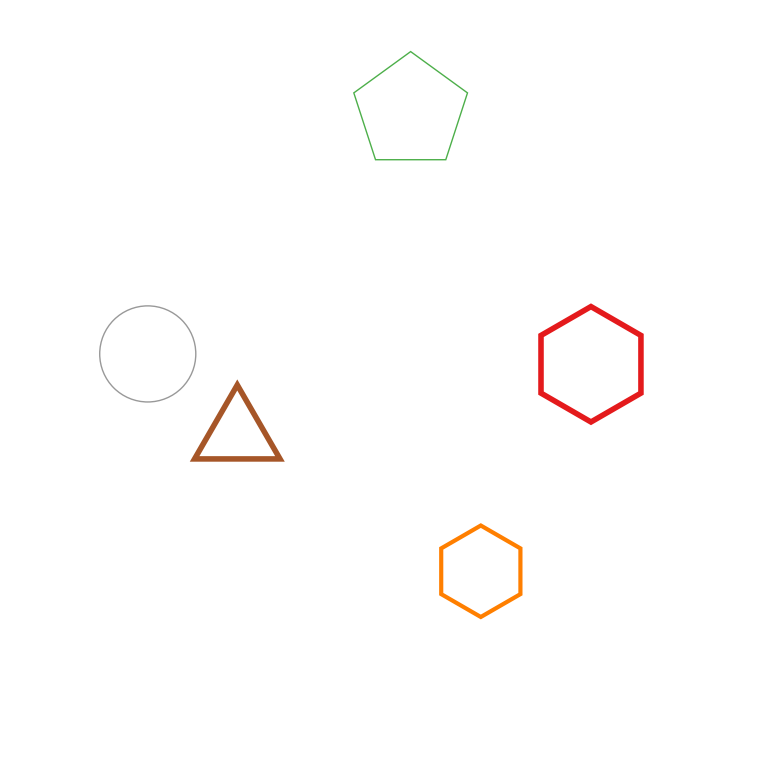[{"shape": "hexagon", "thickness": 2, "radius": 0.37, "center": [0.767, 0.527]}, {"shape": "pentagon", "thickness": 0.5, "radius": 0.39, "center": [0.533, 0.855]}, {"shape": "hexagon", "thickness": 1.5, "radius": 0.3, "center": [0.624, 0.258]}, {"shape": "triangle", "thickness": 2, "radius": 0.32, "center": [0.308, 0.436]}, {"shape": "circle", "thickness": 0.5, "radius": 0.31, "center": [0.192, 0.54]}]